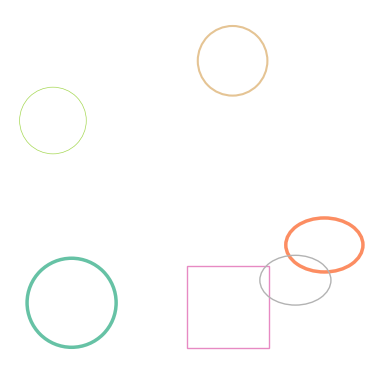[{"shape": "circle", "thickness": 2.5, "radius": 0.58, "center": [0.186, 0.214]}, {"shape": "oval", "thickness": 2.5, "radius": 0.5, "center": [0.843, 0.364]}, {"shape": "square", "thickness": 1, "radius": 0.53, "center": [0.593, 0.203]}, {"shape": "circle", "thickness": 0.5, "radius": 0.43, "center": [0.138, 0.687]}, {"shape": "circle", "thickness": 1.5, "radius": 0.45, "center": [0.604, 0.842]}, {"shape": "oval", "thickness": 1, "radius": 0.46, "center": [0.767, 0.272]}]